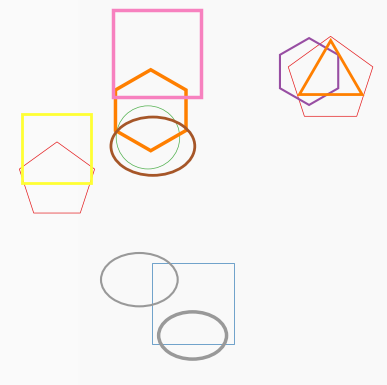[{"shape": "pentagon", "thickness": 0.5, "radius": 0.51, "center": [0.147, 0.529]}, {"shape": "pentagon", "thickness": 0.5, "radius": 0.57, "center": [0.853, 0.791]}, {"shape": "square", "thickness": 0.5, "radius": 0.53, "center": [0.497, 0.211]}, {"shape": "circle", "thickness": 0.5, "radius": 0.41, "center": [0.382, 0.643]}, {"shape": "hexagon", "thickness": 1.5, "radius": 0.43, "center": [0.798, 0.814]}, {"shape": "triangle", "thickness": 2, "radius": 0.47, "center": [0.854, 0.801]}, {"shape": "hexagon", "thickness": 2.5, "radius": 0.53, "center": [0.389, 0.714]}, {"shape": "square", "thickness": 2, "radius": 0.45, "center": [0.147, 0.614]}, {"shape": "oval", "thickness": 2, "radius": 0.54, "center": [0.394, 0.62]}, {"shape": "square", "thickness": 2.5, "radius": 0.57, "center": [0.404, 0.861]}, {"shape": "oval", "thickness": 2.5, "radius": 0.44, "center": [0.497, 0.129]}, {"shape": "oval", "thickness": 1.5, "radius": 0.49, "center": [0.36, 0.274]}]